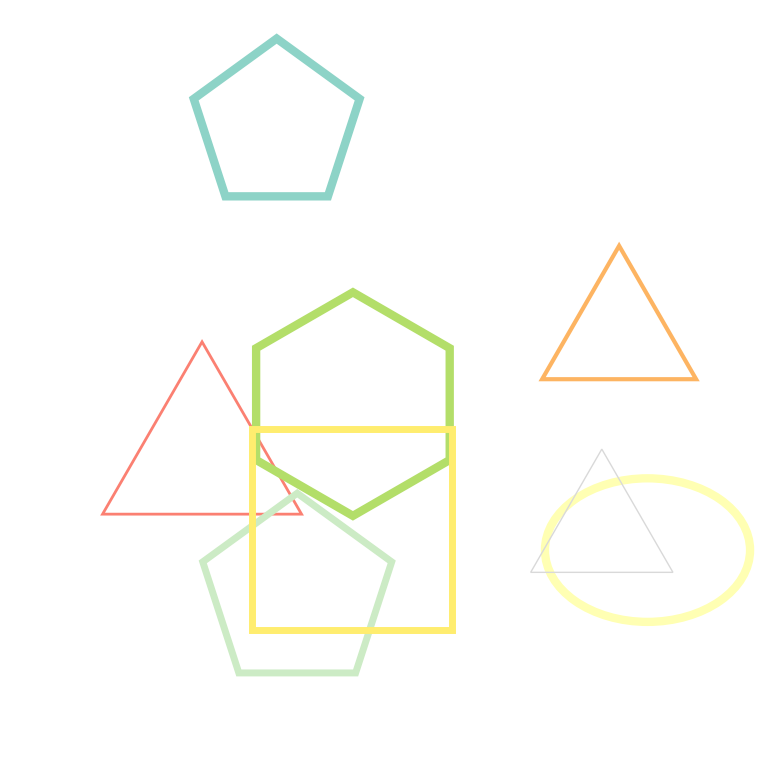[{"shape": "pentagon", "thickness": 3, "radius": 0.57, "center": [0.359, 0.837]}, {"shape": "oval", "thickness": 3, "radius": 0.67, "center": [0.841, 0.286]}, {"shape": "triangle", "thickness": 1, "radius": 0.75, "center": [0.262, 0.407]}, {"shape": "triangle", "thickness": 1.5, "radius": 0.58, "center": [0.804, 0.565]}, {"shape": "hexagon", "thickness": 3, "radius": 0.73, "center": [0.458, 0.475]}, {"shape": "triangle", "thickness": 0.5, "radius": 0.53, "center": [0.782, 0.31]}, {"shape": "pentagon", "thickness": 2.5, "radius": 0.65, "center": [0.386, 0.23]}, {"shape": "square", "thickness": 2.5, "radius": 0.65, "center": [0.457, 0.312]}]